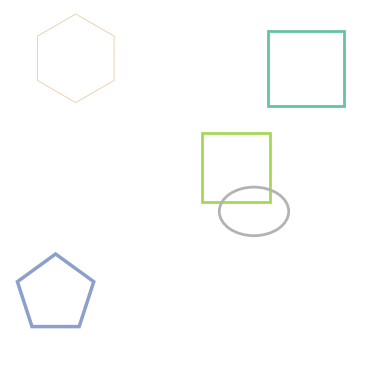[{"shape": "square", "thickness": 2, "radius": 0.49, "center": [0.794, 0.822]}, {"shape": "pentagon", "thickness": 2.5, "radius": 0.52, "center": [0.144, 0.236]}, {"shape": "square", "thickness": 2, "radius": 0.45, "center": [0.613, 0.565]}, {"shape": "hexagon", "thickness": 0.5, "radius": 0.58, "center": [0.197, 0.849]}, {"shape": "oval", "thickness": 2, "radius": 0.45, "center": [0.66, 0.451]}]